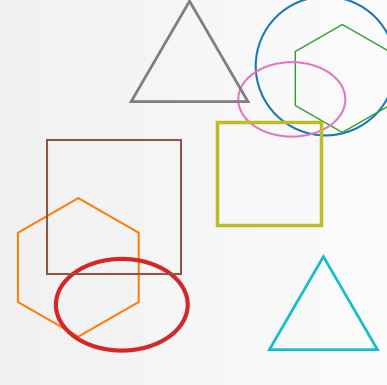[{"shape": "circle", "thickness": 1.5, "radius": 0.9, "center": [0.84, 0.829]}, {"shape": "hexagon", "thickness": 1.5, "radius": 0.9, "center": [0.202, 0.305]}, {"shape": "hexagon", "thickness": 1, "radius": 0.7, "center": [0.883, 0.796]}, {"shape": "oval", "thickness": 3, "radius": 0.85, "center": [0.314, 0.208]}, {"shape": "square", "thickness": 1.5, "radius": 0.87, "center": [0.294, 0.463]}, {"shape": "oval", "thickness": 1.5, "radius": 0.69, "center": [0.753, 0.742]}, {"shape": "triangle", "thickness": 2, "radius": 0.87, "center": [0.489, 0.823]}, {"shape": "square", "thickness": 2.5, "radius": 0.67, "center": [0.695, 0.549]}, {"shape": "triangle", "thickness": 2, "radius": 0.81, "center": [0.835, 0.172]}]